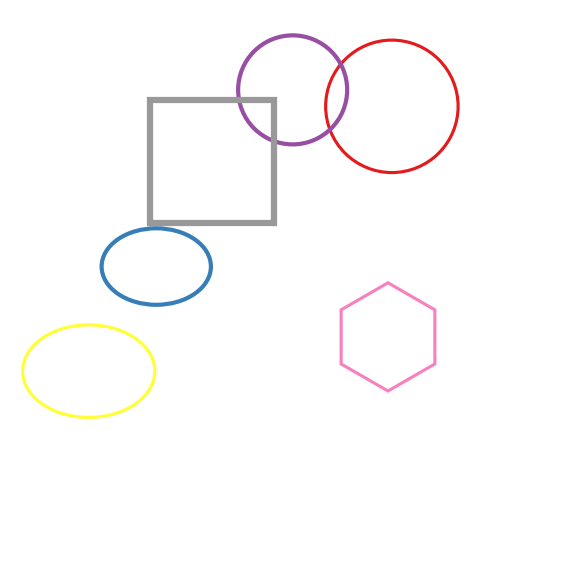[{"shape": "circle", "thickness": 1.5, "radius": 0.57, "center": [0.679, 0.815]}, {"shape": "oval", "thickness": 2, "radius": 0.47, "center": [0.271, 0.538]}, {"shape": "circle", "thickness": 2, "radius": 0.47, "center": [0.507, 0.844]}, {"shape": "oval", "thickness": 1.5, "radius": 0.57, "center": [0.154, 0.357]}, {"shape": "hexagon", "thickness": 1.5, "radius": 0.47, "center": [0.672, 0.416]}, {"shape": "square", "thickness": 3, "radius": 0.54, "center": [0.368, 0.719]}]